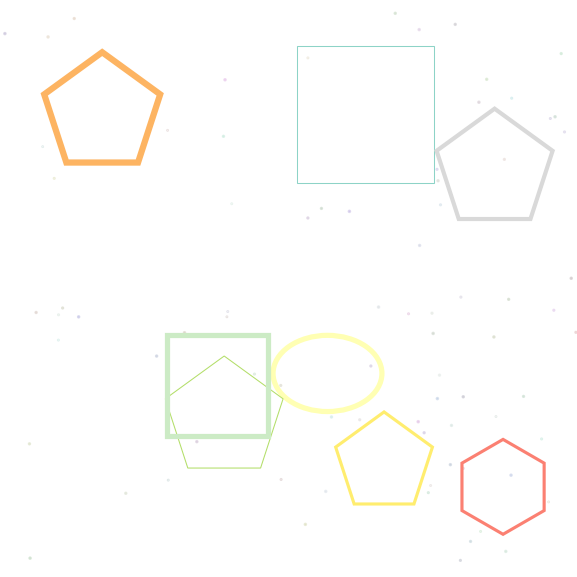[{"shape": "square", "thickness": 0.5, "radius": 0.59, "center": [0.633, 0.801]}, {"shape": "oval", "thickness": 2.5, "radius": 0.47, "center": [0.567, 0.352]}, {"shape": "hexagon", "thickness": 1.5, "radius": 0.41, "center": [0.871, 0.156]}, {"shape": "pentagon", "thickness": 3, "radius": 0.53, "center": [0.177, 0.803]}, {"shape": "pentagon", "thickness": 0.5, "radius": 0.54, "center": [0.388, 0.275]}, {"shape": "pentagon", "thickness": 2, "radius": 0.53, "center": [0.856, 0.705]}, {"shape": "square", "thickness": 2.5, "radius": 0.44, "center": [0.377, 0.332]}, {"shape": "pentagon", "thickness": 1.5, "radius": 0.44, "center": [0.665, 0.198]}]